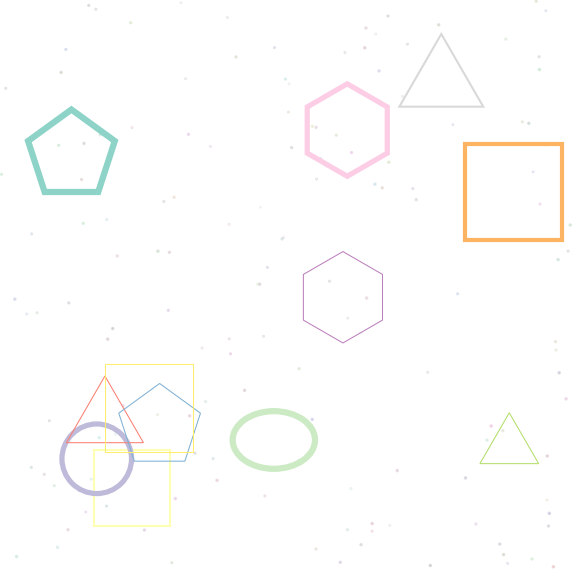[{"shape": "pentagon", "thickness": 3, "radius": 0.39, "center": [0.124, 0.731]}, {"shape": "square", "thickness": 1, "radius": 0.33, "center": [0.228, 0.154]}, {"shape": "circle", "thickness": 2.5, "radius": 0.3, "center": [0.168, 0.205]}, {"shape": "triangle", "thickness": 0.5, "radius": 0.38, "center": [0.182, 0.271]}, {"shape": "pentagon", "thickness": 0.5, "radius": 0.37, "center": [0.276, 0.261]}, {"shape": "square", "thickness": 2, "radius": 0.42, "center": [0.889, 0.667]}, {"shape": "triangle", "thickness": 0.5, "radius": 0.29, "center": [0.882, 0.226]}, {"shape": "hexagon", "thickness": 2.5, "radius": 0.4, "center": [0.601, 0.774]}, {"shape": "triangle", "thickness": 1, "radius": 0.42, "center": [0.764, 0.856]}, {"shape": "hexagon", "thickness": 0.5, "radius": 0.4, "center": [0.594, 0.484]}, {"shape": "oval", "thickness": 3, "radius": 0.36, "center": [0.474, 0.237]}, {"shape": "square", "thickness": 0.5, "radius": 0.38, "center": [0.258, 0.293]}]